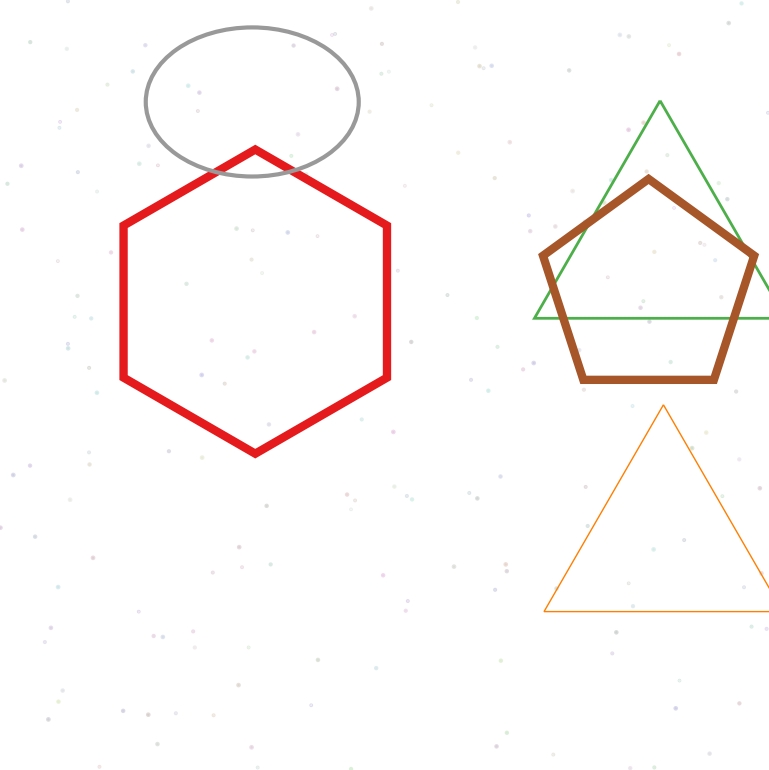[{"shape": "hexagon", "thickness": 3, "radius": 0.99, "center": [0.332, 0.608]}, {"shape": "triangle", "thickness": 1, "radius": 0.94, "center": [0.857, 0.681]}, {"shape": "triangle", "thickness": 0.5, "radius": 0.9, "center": [0.862, 0.295]}, {"shape": "pentagon", "thickness": 3, "radius": 0.72, "center": [0.842, 0.623]}, {"shape": "oval", "thickness": 1.5, "radius": 0.69, "center": [0.328, 0.868]}]